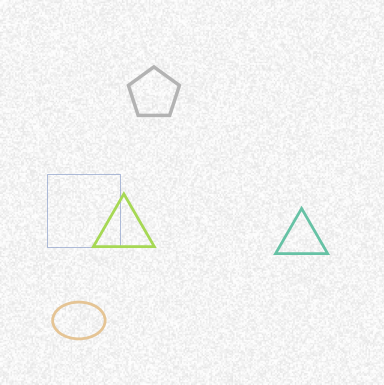[{"shape": "triangle", "thickness": 2, "radius": 0.39, "center": [0.783, 0.38]}, {"shape": "square", "thickness": 0.5, "radius": 0.47, "center": [0.217, 0.453]}, {"shape": "triangle", "thickness": 2, "radius": 0.46, "center": [0.322, 0.405]}, {"shape": "oval", "thickness": 2, "radius": 0.34, "center": [0.205, 0.168]}, {"shape": "pentagon", "thickness": 2.5, "radius": 0.35, "center": [0.4, 0.757]}]